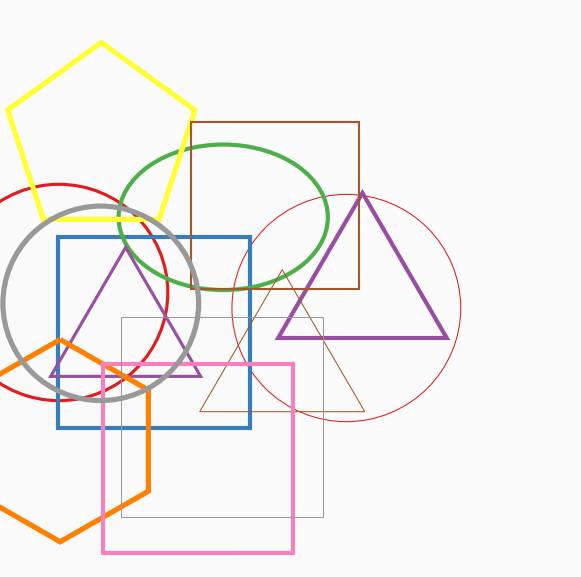[{"shape": "circle", "thickness": 1.5, "radius": 0.94, "center": [0.101, 0.493]}, {"shape": "circle", "thickness": 0.5, "radius": 0.98, "center": [0.596, 0.466]}, {"shape": "square", "thickness": 2, "radius": 0.83, "center": [0.265, 0.423]}, {"shape": "oval", "thickness": 2, "radius": 0.9, "center": [0.384, 0.623]}, {"shape": "triangle", "thickness": 2, "radius": 0.84, "center": [0.624, 0.498]}, {"shape": "triangle", "thickness": 1.5, "radius": 0.74, "center": [0.216, 0.422]}, {"shape": "hexagon", "thickness": 2.5, "radius": 0.88, "center": [0.104, 0.236]}, {"shape": "pentagon", "thickness": 2.5, "radius": 0.85, "center": [0.174, 0.756]}, {"shape": "square", "thickness": 1, "radius": 0.72, "center": [0.473, 0.644]}, {"shape": "triangle", "thickness": 0.5, "radius": 0.82, "center": [0.486, 0.368]}, {"shape": "square", "thickness": 2, "radius": 0.82, "center": [0.34, 0.205]}, {"shape": "circle", "thickness": 2.5, "radius": 0.84, "center": [0.173, 0.474]}, {"shape": "square", "thickness": 0.5, "radius": 0.87, "center": [0.382, 0.277]}]